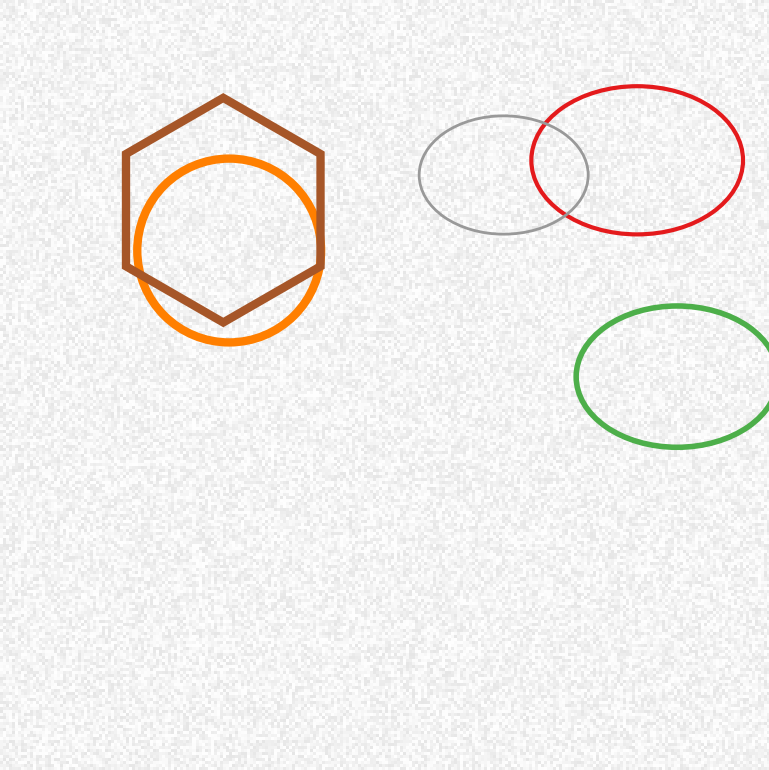[{"shape": "oval", "thickness": 1.5, "radius": 0.69, "center": [0.828, 0.792]}, {"shape": "oval", "thickness": 2, "radius": 0.66, "center": [0.879, 0.511]}, {"shape": "circle", "thickness": 3, "radius": 0.6, "center": [0.298, 0.675]}, {"shape": "hexagon", "thickness": 3, "radius": 0.73, "center": [0.29, 0.727]}, {"shape": "oval", "thickness": 1, "radius": 0.55, "center": [0.654, 0.773]}]